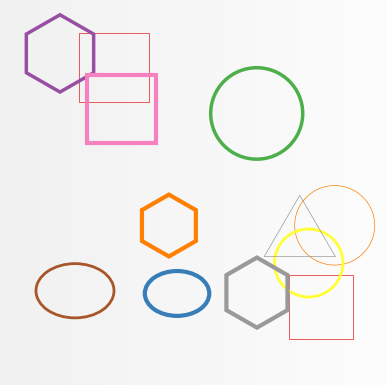[{"shape": "square", "thickness": 0.5, "radius": 0.45, "center": [0.295, 0.825]}, {"shape": "square", "thickness": 0.5, "radius": 0.42, "center": [0.828, 0.204]}, {"shape": "oval", "thickness": 3, "radius": 0.42, "center": [0.457, 0.238]}, {"shape": "circle", "thickness": 2.5, "radius": 0.59, "center": [0.662, 0.705]}, {"shape": "hexagon", "thickness": 2.5, "radius": 0.5, "center": [0.155, 0.861]}, {"shape": "hexagon", "thickness": 3, "radius": 0.4, "center": [0.436, 0.414]}, {"shape": "circle", "thickness": 0.5, "radius": 0.52, "center": [0.864, 0.415]}, {"shape": "circle", "thickness": 2, "radius": 0.44, "center": [0.797, 0.317]}, {"shape": "oval", "thickness": 2, "radius": 0.5, "center": [0.194, 0.245]}, {"shape": "square", "thickness": 3, "radius": 0.44, "center": [0.313, 0.717]}, {"shape": "triangle", "thickness": 0.5, "radius": 0.53, "center": [0.774, 0.387]}, {"shape": "hexagon", "thickness": 3, "radius": 0.45, "center": [0.663, 0.24]}]